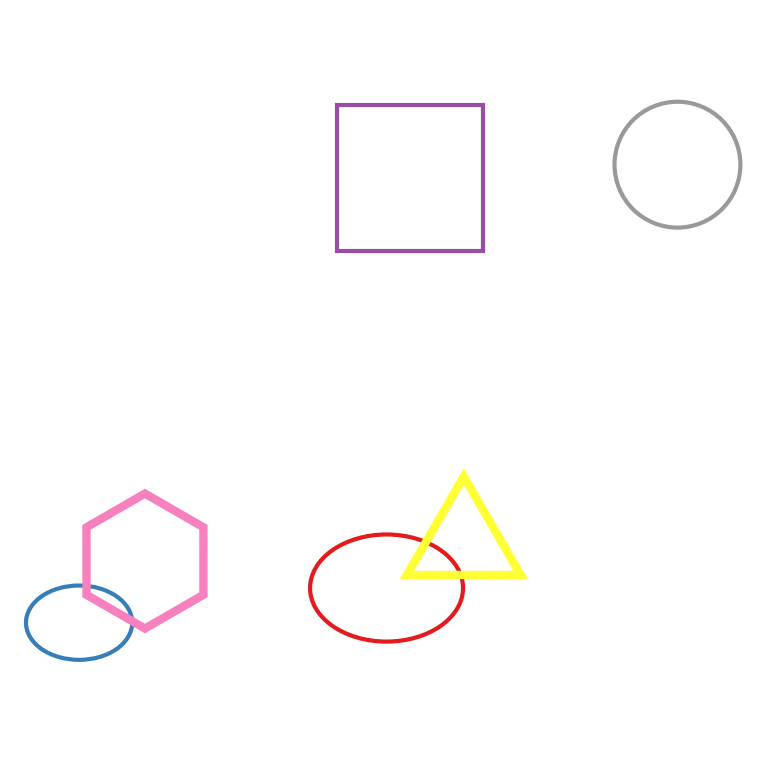[{"shape": "oval", "thickness": 1.5, "radius": 0.5, "center": [0.502, 0.236]}, {"shape": "oval", "thickness": 1.5, "radius": 0.34, "center": [0.103, 0.191]}, {"shape": "square", "thickness": 1.5, "radius": 0.47, "center": [0.533, 0.769]}, {"shape": "triangle", "thickness": 3, "radius": 0.43, "center": [0.602, 0.296]}, {"shape": "hexagon", "thickness": 3, "radius": 0.44, "center": [0.188, 0.271]}, {"shape": "circle", "thickness": 1.5, "radius": 0.41, "center": [0.88, 0.786]}]